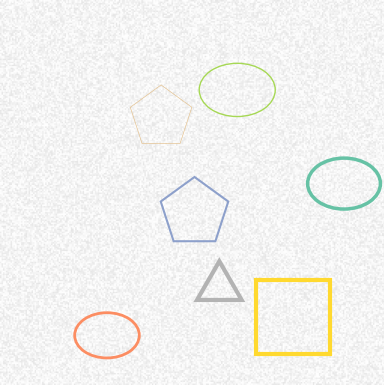[{"shape": "oval", "thickness": 2.5, "radius": 0.47, "center": [0.894, 0.523]}, {"shape": "oval", "thickness": 2, "radius": 0.42, "center": [0.278, 0.129]}, {"shape": "pentagon", "thickness": 1.5, "radius": 0.46, "center": [0.505, 0.448]}, {"shape": "oval", "thickness": 1, "radius": 0.49, "center": [0.616, 0.766]}, {"shape": "square", "thickness": 3, "radius": 0.48, "center": [0.761, 0.177]}, {"shape": "pentagon", "thickness": 0.5, "radius": 0.42, "center": [0.418, 0.695]}, {"shape": "triangle", "thickness": 3, "radius": 0.33, "center": [0.57, 0.254]}]